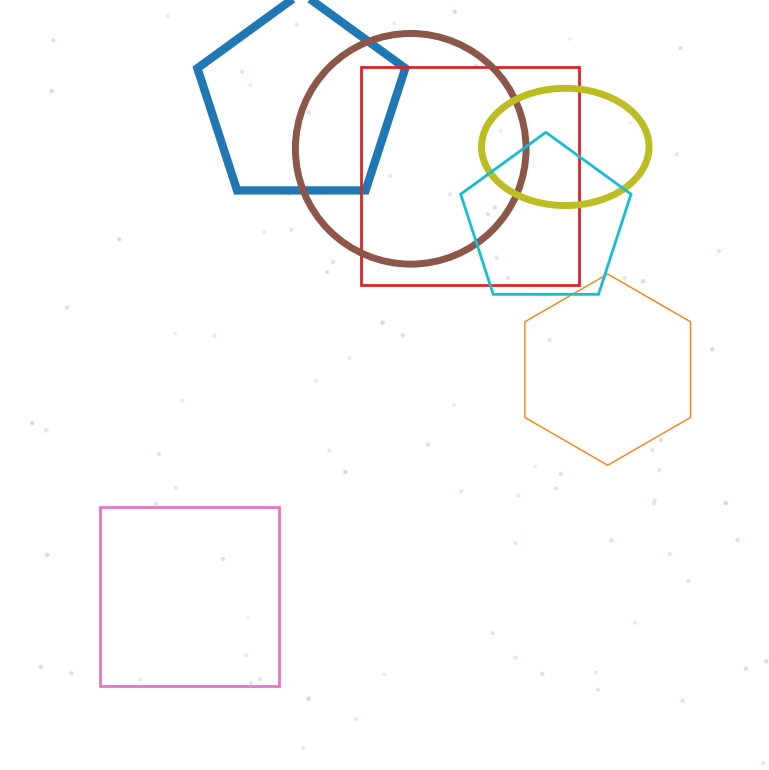[{"shape": "pentagon", "thickness": 3, "radius": 0.71, "center": [0.391, 0.868]}, {"shape": "hexagon", "thickness": 0.5, "radius": 0.62, "center": [0.789, 0.52]}, {"shape": "square", "thickness": 1, "radius": 0.71, "center": [0.61, 0.772]}, {"shape": "circle", "thickness": 2.5, "radius": 0.75, "center": [0.533, 0.807]}, {"shape": "square", "thickness": 1, "radius": 0.58, "center": [0.246, 0.225]}, {"shape": "oval", "thickness": 2.5, "radius": 0.54, "center": [0.734, 0.809]}, {"shape": "pentagon", "thickness": 1, "radius": 0.58, "center": [0.709, 0.712]}]